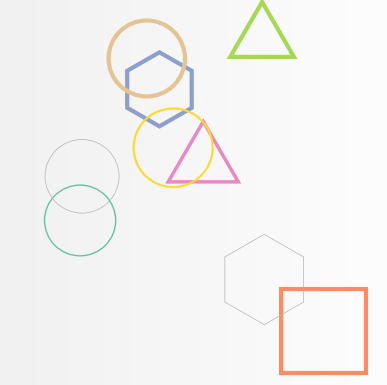[{"shape": "circle", "thickness": 1, "radius": 0.46, "center": [0.207, 0.427]}, {"shape": "square", "thickness": 3, "radius": 0.55, "center": [0.834, 0.14]}, {"shape": "hexagon", "thickness": 3, "radius": 0.48, "center": [0.412, 0.768]}, {"shape": "triangle", "thickness": 2.5, "radius": 0.52, "center": [0.524, 0.58]}, {"shape": "triangle", "thickness": 3, "radius": 0.48, "center": [0.676, 0.9]}, {"shape": "circle", "thickness": 1.5, "radius": 0.51, "center": [0.447, 0.616]}, {"shape": "circle", "thickness": 3, "radius": 0.49, "center": [0.379, 0.848]}, {"shape": "circle", "thickness": 0.5, "radius": 0.48, "center": [0.212, 0.542]}, {"shape": "hexagon", "thickness": 0.5, "radius": 0.59, "center": [0.682, 0.274]}]